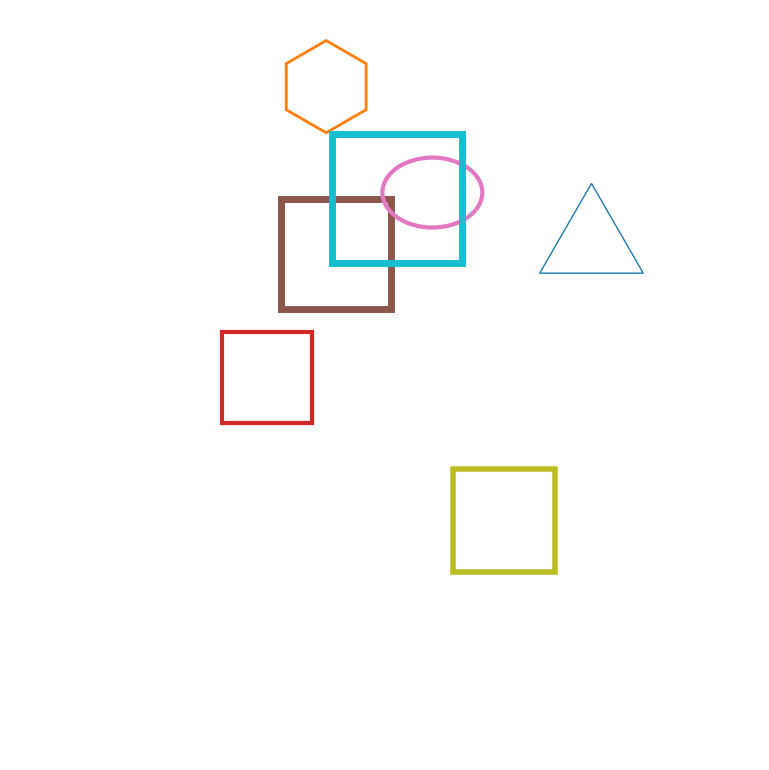[{"shape": "triangle", "thickness": 0.5, "radius": 0.39, "center": [0.768, 0.684]}, {"shape": "hexagon", "thickness": 1, "radius": 0.3, "center": [0.424, 0.887]}, {"shape": "square", "thickness": 1.5, "radius": 0.29, "center": [0.347, 0.51]}, {"shape": "square", "thickness": 2.5, "radius": 0.36, "center": [0.437, 0.67]}, {"shape": "oval", "thickness": 1.5, "radius": 0.32, "center": [0.562, 0.75]}, {"shape": "square", "thickness": 2, "radius": 0.33, "center": [0.655, 0.324]}, {"shape": "square", "thickness": 2.5, "radius": 0.42, "center": [0.516, 0.742]}]